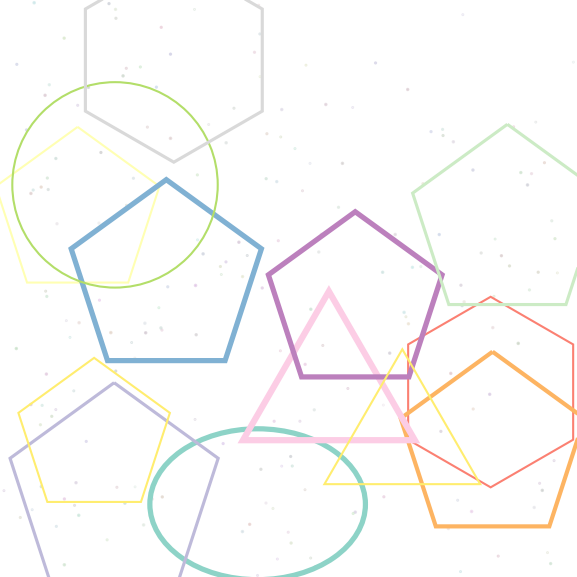[{"shape": "oval", "thickness": 2.5, "radius": 0.93, "center": [0.446, 0.126]}, {"shape": "pentagon", "thickness": 1, "radius": 0.74, "center": [0.134, 0.63]}, {"shape": "pentagon", "thickness": 1.5, "radius": 0.95, "center": [0.198, 0.147]}, {"shape": "hexagon", "thickness": 1, "radius": 0.82, "center": [0.85, 0.32]}, {"shape": "pentagon", "thickness": 2.5, "radius": 0.87, "center": [0.288, 0.515]}, {"shape": "pentagon", "thickness": 2, "radius": 0.84, "center": [0.853, 0.223]}, {"shape": "circle", "thickness": 1, "radius": 0.89, "center": [0.199, 0.679]}, {"shape": "triangle", "thickness": 3, "radius": 0.86, "center": [0.57, 0.323]}, {"shape": "hexagon", "thickness": 1.5, "radius": 0.88, "center": [0.301, 0.895]}, {"shape": "pentagon", "thickness": 2.5, "radius": 0.79, "center": [0.615, 0.474]}, {"shape": "pentagon", "thickness": 1.5, "radius": 0.86, "center": [0.879, 0.611]}, {"shape": "triangle", "thickness": 1, "radius": 0.78, "center": [0.697, 0.239]}, {"shape": "pentagon", "thickness": 1, "radius": 0.69, "center": [0.163, 0.242]}]